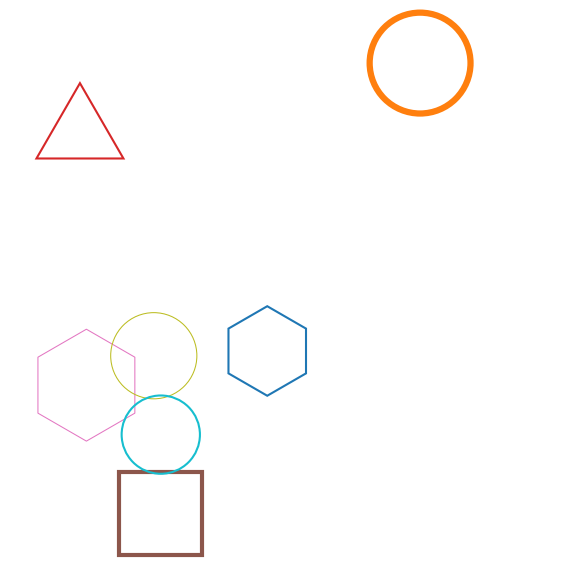[{"shape": "hexagon", "thickness": 1, "radius": 0.39, "center": [0.463, 0.391]}, {"shape": "circle", "thickness": 3, "radius": 0.44, "center": [0.727, 0.89]}, {"shape": "triangle", "thickness": 1, "radius": 0.43, "center": [0.138, 0.768]}, {"shape": "square", "thickness": 2, "radius": 0.36, "center": [0.278, 0.11]}, {"shape": "hexagon", "thickness": 0.5, "radius": 0.48, "center": [0.15, 0.332]}, {"shape": "circle", "thickness": 0.5, "radius": 0.37, "center": [0.266, 0.383]}, {"shape": "circle", "thickness": 1, "radius": 0.34, "center": [0.278, 0.247]}]